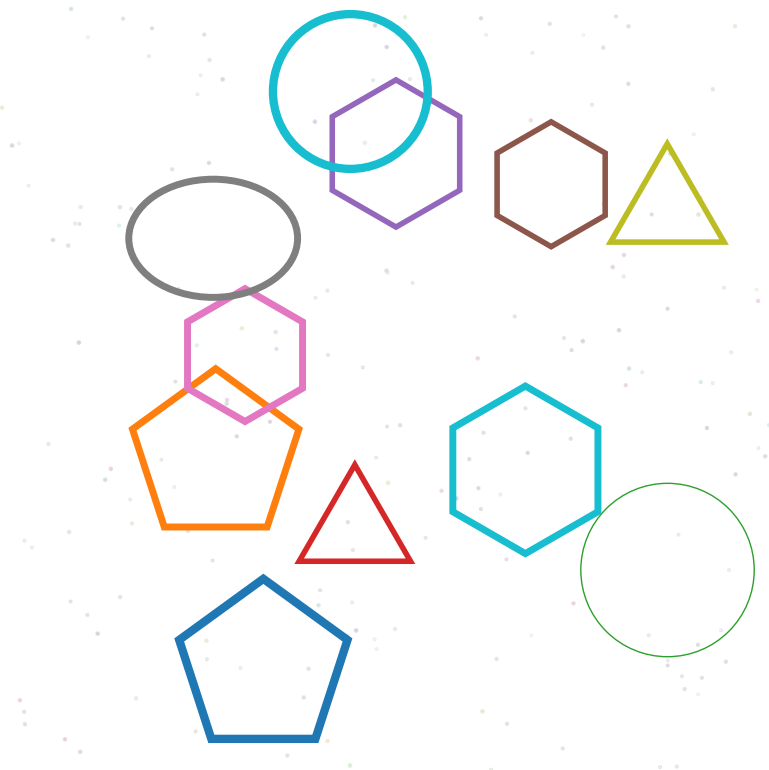[{"shape": "pentagon", "thickness": 3, "radius": 0.57, "center": [0.342, 0.133]}, {"shape": "pentagon", "thickness": 2.5, "radius": 0.57, "center": [0.28, 0.408]}, {"shape": "circle", "thickness": 0.5, "radius": 0.56, "center": [0.867, 0.26]}, {"shape": "triangle", "thickness": 2, "radius": 0.42, "center": [0.461, 0.313]}, {"shape": "hexagon", "thickness": 2, "radius": 0.48, "center": [0.514, 0.801]}, {"shape": "hexagon", "thickness": 2, "radius": 0.41, "center": [0.716, 0.761]}, {"shape": "hexagon", "thickness": 2.5, "radius": 0.43, "center": [0.318, 0.539]}, {"shape": "oval", "thickness": 2.5, "radius": 0.55, "center": [0.277, 0.691]}, {"shape": "triangle", "thickness": 2, "radius": 0.43, "center": [0.867, 0.728]}, {"shape": "circle", "thickness": 3, "radius": 0.5, "center": [0.455, 0.881]}, {"shape": "hexagon", "thickness": 2.5, "radius": 0.54, "center": [0.682, 0.39]}]